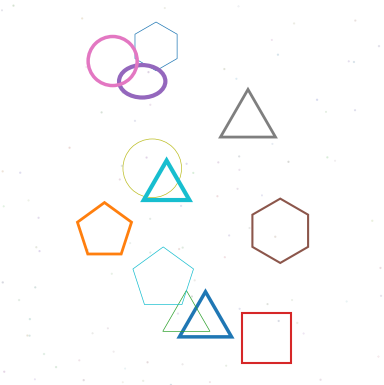[{"shape": "triangle", "thickness": 2.5, "radius": 0.39, "center": [0.534, 0.164]}, {"shape": "hexagon", "thickness": 0.5, "radius": 0.32, "center": [0.405, 0.88]}, {"shape": "pentagon", "thickness": 2, "radius": 0.37, "center": [0.271, 0.4]}, {"shape": "triangle", "thickness": 0.5, "radius": 0.35, "center": [0.484, 0.175]}, {"shape": "square", "thickness": 1.5, "radius": 0.32, "center": [0.692, 0.122]}, {"shape": "oval", "thickness": 3, "radius": 0.3, "center": [0.369, 0.789]}, {"shape": "hexagon", "thickness": 1.5, "radius": 0.42, "center": [0.728, 0.401]}, {"shape": "circle", "thickness": 2.5, "radius": 0.32, "center": [0.293, 0.841]}, {"shape": "triangle", "thickness": 2, "radius": 0.41, "center": [0.644, 0.685]}, {"shape": "circle", "thickness": 0.5, "radius": 0.38, "center": [0.395, 0.563]}, {"shape": "pentagon", "thickness": 0.5, "radius": 0.41, "center": [0.424, 0.276]}, {"shape": "triangle", "thickness": 3, "radius": 0.34, "center": [0.433, 0.515]}]